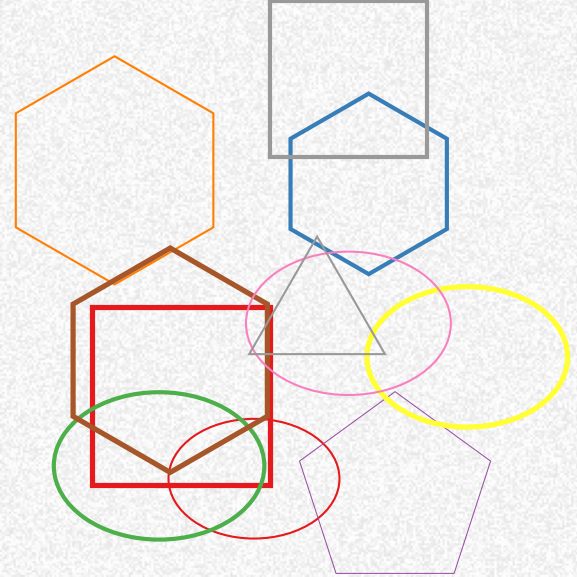[{"shape": "square", "thickness": 2.5, "radius": 0.77, "center": [0.314, 0.314]}, {"shape": "oval", "thickness": 1, "radius": 0.74, "center": [0.44, 0.17]}, {"shape": "hexagon", "thickness": 2, "radius": 0.78, "center": [0.638, 0.681]}, {"shape": "oval", "thickness": 2, "radius": 0.91, "center": [0.275, 0.192]}, {"shape": "pentagon", "thickness": 0.5, "radius": 0.87, "center": [0.684, 0.147]}, {"shape": "hexagon", "thickness": 1, "radius": 0.99, "center": [0.198, 0.704]}, {"shape": "oval", "thickness": 2.5, "radius": 0.87, "center": [0.809, 0.381]}, {"shape": "hexagon", "thickness": 2.5, "radius": 0.97, "center": [0.295, 0.375]}, {"shape": "oval", "thickness": 1, "radius": 0.89, "center": [0.603, 0.439]}, {"shape": "triangle", "thickness": 1, "radius": 0.68, "center": [0.549, 0.454]}, {"shape": "square", "thickness": 2, "radius": 0.68, "center": [0.604, 0.862]}]